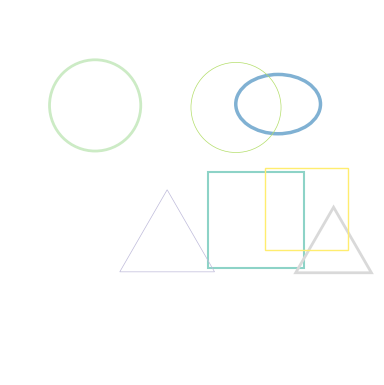[{"shape": "square", "thickness": 1.5, "radius": 0.63, "center": [0.665, 0.429]}, {"shape": "triangle", "thickness": 0.5, "radius": 0.71, "center": [0.434, 0.365]}, {"shape": "oval", "thickness": 2.5, "radius": 0.55, "center": [0.722, 0.73]}, {"shape": "circle", "thickness": 0.5, "radius": 0.58, "center": [0.613, 0.721]}, {"shape": "triangle", "thickness": 2, "radius": 0.57, "center": [0.866, 0.348]}, {"shape": "circle", "thickness": 2, "radius": 0.59, "center": [0.247, 0.726]}, {"shape": "square", "thickness": 1, "radius": 0.54, "center": [0.797, 0.457]}]